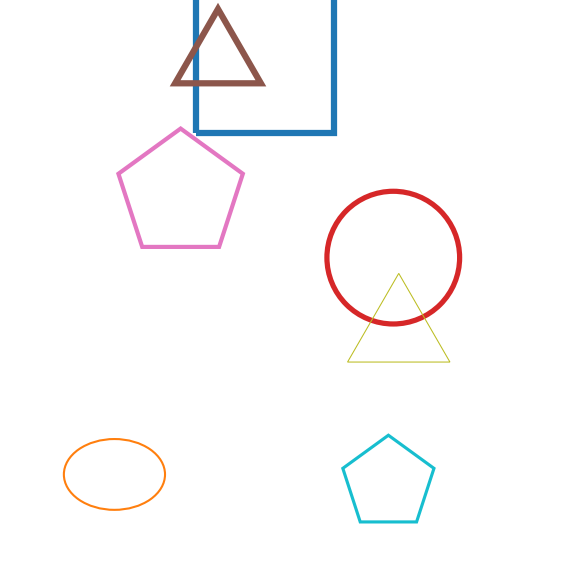[{"shape": "square", "thickness": 3, "radius": 0.6, "center": [0.459, 0.888]}, {"shape": "oval", "thickness": 1, "radius": 0.44, "center": [0.198, 0.178]}, {"shape": "circle", "thickness": 2.5, "radius": 0.57, "center": [0.681, 0.553]}, {"shape": "triangle", "thickness": 3, "radius": 0.43, "center": [0.377, 0.898]}, {"shape": "pentagon", "thickness": 2, "radius": 0.57, "center": [0.313, 0.663]}, {"shape": "triangle", "thickness": 0.5, "radius": 0.51, "center": [0.69, 0.423]}, {"shape": "pentagon", "thickness": 1.5, "radius": 0.41, "center": [0.673, 0.162]}]